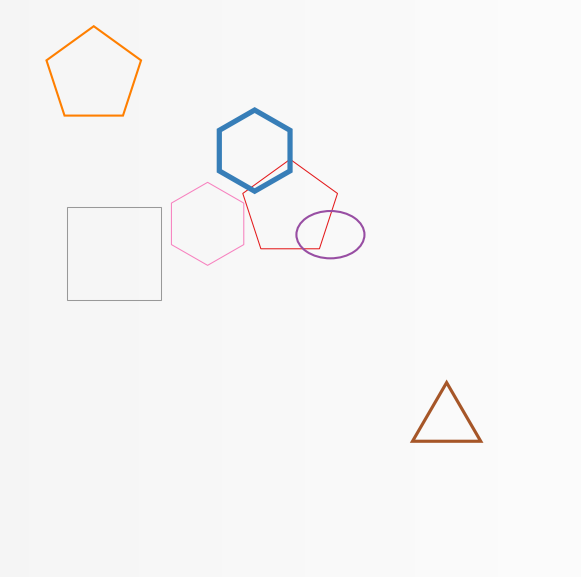[{"shape": "pentagon", "thickness": 0.5, "radius": 0.43, "center": [0.499, 0.638]}, {"shape": "hexagon", "thickness": 2.5, "radius": 0.35, "center": [0.438, 0.738]}, {"shape": "oval", "thickness": 1, "radius": 0.29, "center": [0.568, 0.593]}, {"shape": "pentagon", "thickness": 1, "radius": 0.43, "center": [0.161, 0.868]}, {"shape": "triangle", "thickness": 1.5, "radius": 0.34, "center": [0.768, 0.269]}, {"shape": "hexagon", "thickness": 0.5, "radius": 0.36, "center": [0.357, 0.612]}, {"shape": "square", "thickness": 0.5, "radius": 0.4, "center": [0.196, 0.56]}]